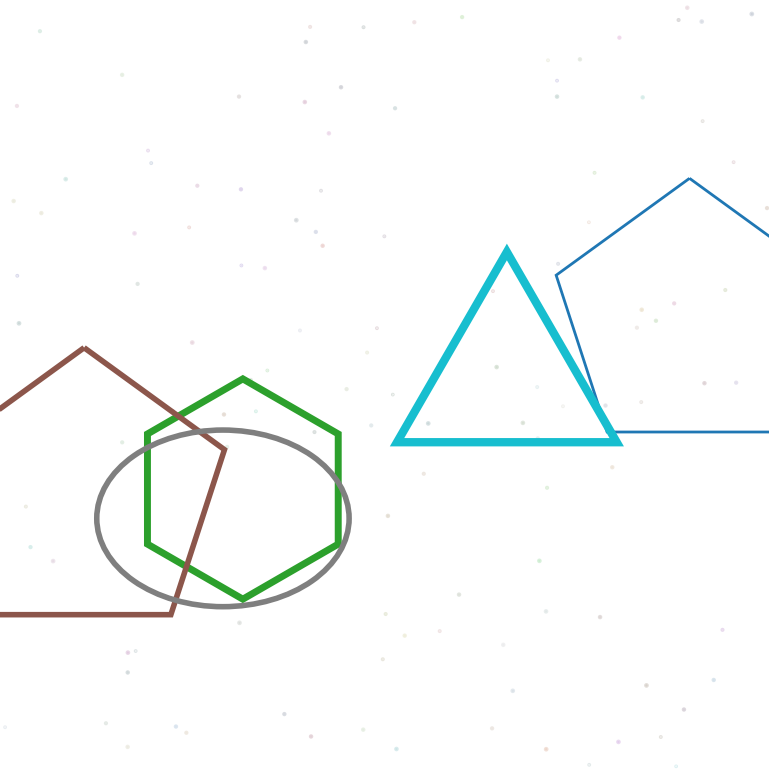[{"shape": "pentagon", "thickness": 1, "radius": 0.91, "center": [0.895, 0.586]}, {"shape": "hexagon", "thickness": 2.5, "radius": 0.72, "center": [0.315, 0.365]}, {"shape": "pentagon", "thickness": 2, "radius": 0.96, "center": [0.109, 0.357]}, {"shape": "oval", "thickness": 2, "radius": 0.82, "center": [0.29, 0.327]}, {"shape": "triangle", "thickness": 3, "radius": 0.82, "center": [0.658, 0.508]}]